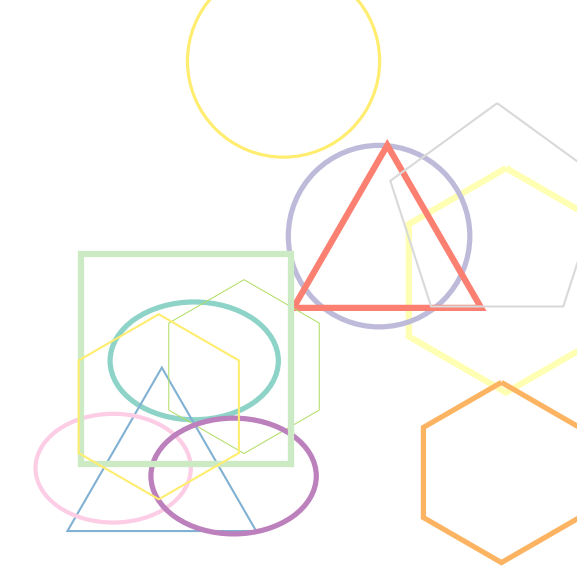[{"shape": "oval", "thickness": 2.5, "radius": 0.73, "center": [0.336, 0.374]}, {"shape": "hexagon", "thickness": 3, "radius": 0.97, "center": [0.876, 0.514]}, {"shape": "circle", "thickness": 2.5, "radius": 0.79, "center": [0.656, 0.59]}, {"shape": "triangle", "thickness": 3, "radius": 0.94, "center": [0.671, 0.56]}, {"shape": "triangle", "thickness": 1, "radius": 0.94, "center": [0.28, 0.174]}, {"shape": "hexagon", "thickness": 2.5, "radius": 0.78, "center": [0.868, 0.181]}, {"shape": "hexagon", "thickness": 0.5, "radius": 0.75, "center": [0.423, 0.364]}, {"shape": "oval", "thickness": 2, "radius": 0.67, "center": [0.196, 0.188]}, {"shape": "pentagon", "thickness": 1, "radius": 0.97, "center": [0.861, 0.626]}, {"shape": "oval", "thickness": 2.5, "radius": 0.72, "center": [0.405, 0.175]}, {"shape": "square", "thickness": 3, "radius": 0.91, "center": [0.322, 0.378]}, {"shape": "hexagon", "thickness": 1, "radius": 0.8, "center": [0.275, 0.295]}, {"shape": "circle", "thickness": 1.5, "radius": 0.83, "center": [0.491, 0.893]}]